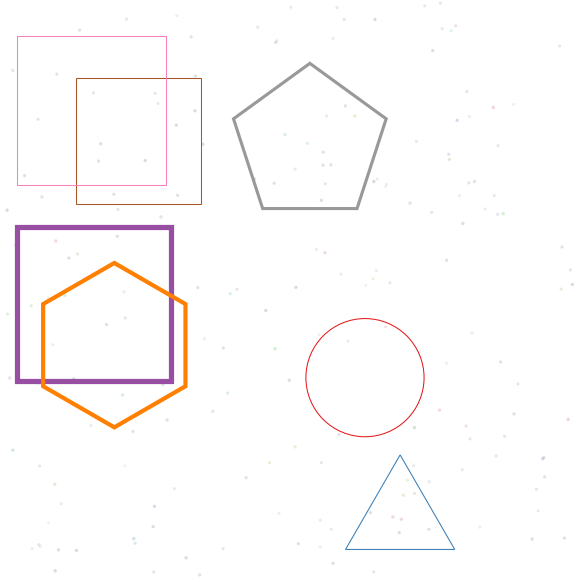[{"shape": "circle", "thickness": 0.5, "radius": 0.51, "center": [0.632, 0.345]}, {"shape": "triangle", "thickness": 0.5, "radius": 0.55, "center": [0.693, 0.102]}, {"shape": "square", "thickness": 2.5, "radius": 0.67, "center": [0.163, 0.473]}, {"shape": "hexagon", "thickness": 2, "radius": 0.71, "center": [0.198, 0.401]}, {"shape": "square", "thickness": 0.5, "radius": 0.54, "center": [0.24, 0.755]}, {"shape": "square", "thickness": 0.5, "radius": 0.64, "center": [0.159, 0.808]}, {"shape": "pentagon", "thickness": 1.5, "radius": 0.69, "center": [0.537, 0.75]}]